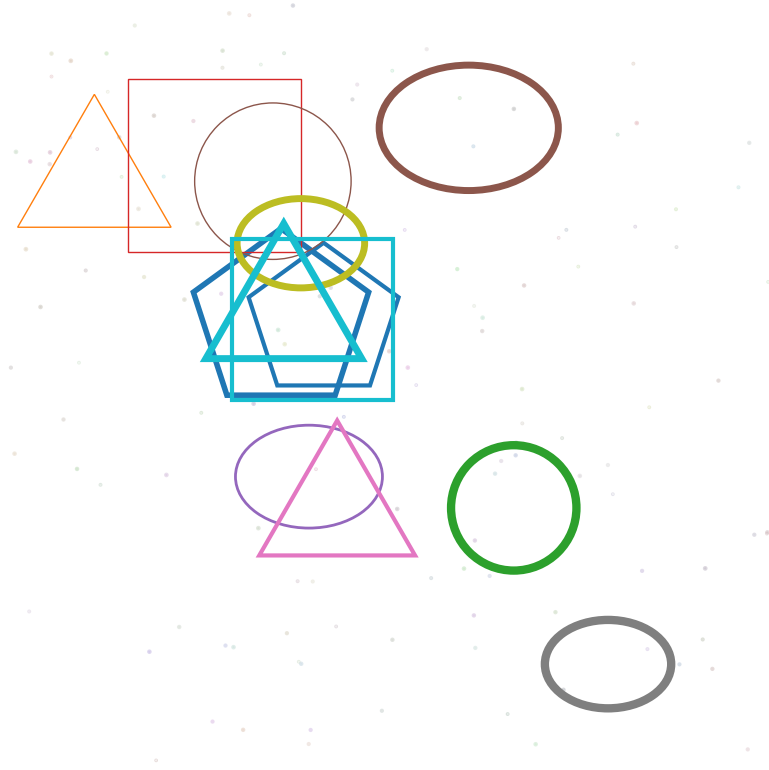[{"shape": "pentagon", "thickness": 1.5, "radius": 0.51, "center": [0.42, 0.582]}, {"shape": "pentagon", "thickness": 2, "radius": 0.6, "center": [0.365, 0.584]}, {"shape": "triangle", "thickness": 0.5, "radius": 0.58, "center": [0.123, 0.762]}, {"shape": "circle", "thickness": 3, "radius": 0.41, "center": [0.667, 0.34]}, {"shape": "square", "thickness": 0.5, "radius": 0.56, "center": [0.279, 0.785]}, {"shape": "oval", "thickness": 1, "radius": 0.48, "center": [0.401, 0.381]}, {"shape": "oval", "thickness": 2.5, "radius": 0.58, "center": [0.609, 0.834]}, {"shape": "circle", "thickness": 0.5, "radius": 0.51, "center": [0.354, 0.765]}, {"shape": "triangle", "thickness": 1.5, "radius": 0.58, "center": [0.438, 0.337]}, {"shape": "oval", "thickness": 3, "radius": 0.41, "center": [0.79, 0.137]}, {"shape": "oval", "thickness": 2.5, "radius": 0.41, "center": [0.391, 0.684]}, {"shape": "square", "thickness": 1.5, "radius": 0.52, "center": [0.406, 0.585]}, {"shape": "triangle", "thickness": 2.5, "radius": 0.58, "center": [0.369, 0.593]}]